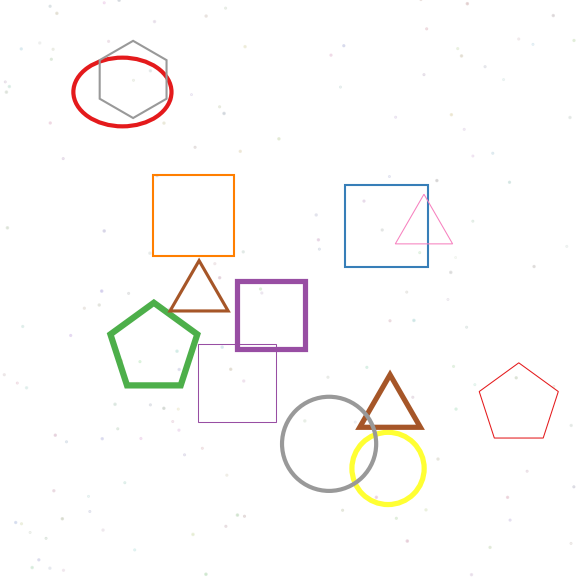[{"shape": "pentagon", "thickness": 0.5, "radius": 0.36, "center": [0.898, 0.299]}, {"shape": "oval", "thickness": 2, "radius": 0.42, "center": [0.212, 0.84]}, {"shape": "square", "thickness": 1, "radius": 0.36, "center": [0.669, 0.608]}, {"shape": "pentagon", "thickness": 3, "radius": 0.4, "center": [0.266, 0.396]}, {"shape": "square", "thickness": 0.5, "radius": 0.34, "center": [0.41, 0.336]}, {"shape": "square", "thickness": 2.5, "radius": 0.29, "center": [0.469, 0.454]}, {"shape": "square", "thickness": 1, "radius": 0.35, "center": [0.335, 0.626]}, {"shape": "circle", "thickness": 2.5, "radius": 0.31, "center": [0.672, 0.188]}, {"shape": "triangle", "thickness": 1.5, "radius": 0.29, "center": [0.345, 0.49]}, {"shape": "triangle", "thickness": 2.5, "radius": 0.3, "center": [0.675, 0.29]}, {"shape": "triangle", "thickness": 0.5, "radius": 0.29, "center": [0.734, 0.605]}, {"shape": "circle", "thickness": 2, "radius": 0.41, "center": [0.57, 0.231]}, {"shape": "hexagon", "thickness": 1, "radius": 0.33, "center": [0.231, 0.862]}]